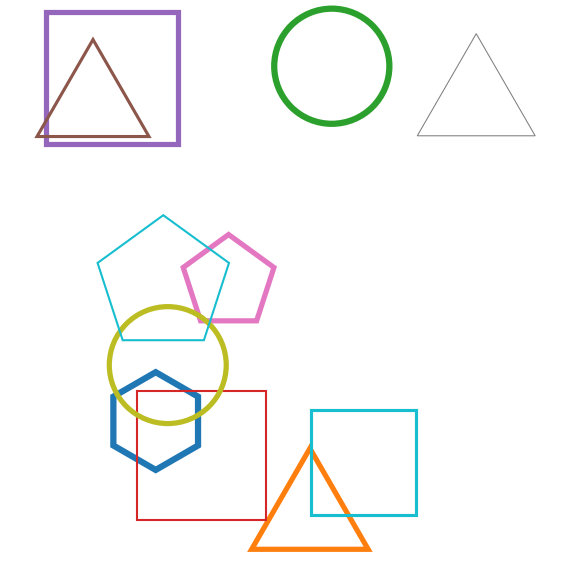[{"shape": "hexagon", "thickness": 3, "radius": 0.42, "center": [0.27, 0.27]}, {"shape": "triangle", "thickness": 2.5, "radius": 0.58, "center": [0.537, 0.106]}, {"shape": "circle", "thickness": 3, "radius": 0.5, "center": [0.575, 0.884]}, {"shape": "square", "thickness": 1, "radius": 0.56, "center": [0.349, 0.21]}, {"shape": "square", "thickness": 2.5, "radius": 0.57, "center": [0.194, 0.864]}, {"shape": "triangle", "thickness": 1.5, "radius": 0.56, "center": [0.161, 0.819]}, {"shape": "pentagon", "thickness": 2.5, "radius": 0.41, "center": [0.396, 0.51]}, {"shape": "triangle", "thickness": 0.5, "radius": 0.59, "center": [0.825, 0.823]}, {"shape": "circle", "thickness": 2.5, "radius": 0.51, "center": [0.291, 0.367]}, {"shape": "pentagon", "thickness": 1, "radius": 0.6, "center": [0.283, 0.507]}, {"shape": "square", "thickness": 1.5, "radius": 0.46, "center": [0.63, 0.199]}]